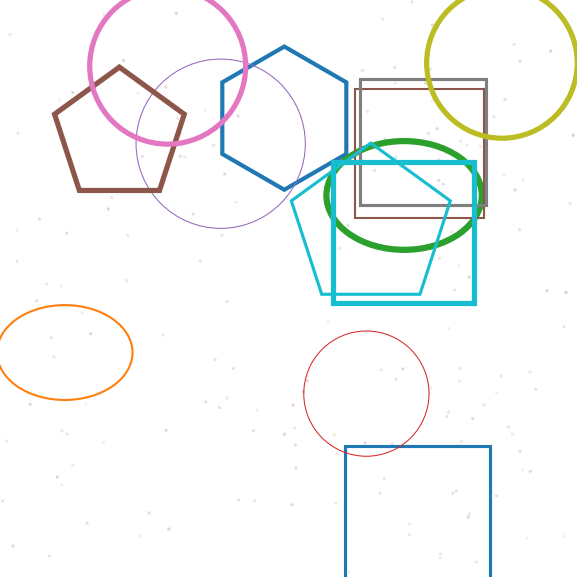[{"shape": "square", "thickness": 1.5, "radius": 0.63, "center": [0.723, 0.102]}, {"shape": "hexagon", "thickness": 2, "radius": 0.62, "center": [0.492, 0.795]}, {"shape": "oval", "thickness": 1, "radius": 0.59, "center": [0.112, 0.389]}, {"shape": "oval", "thickness": 3, "radius": 0.67, "center": [0.7, 0.661]}, {"shape": "circle", "thickness": 0.5, "radius": 0.54, "center": [0.634, 0.318]}, {"shape": "circle", "thickness": 0.5, "radius": 0.73, "center": [0.382, 0.75]}, {"shape": "pentagon", "thickness": 2.5, "radius": 0.59, "center": [0.207, 0.765]}, {"shape": "square", "thickness": 1, "radius": 0.56, "center": [0.727, 0.734]}, {"shape": "circle", "thickness": 2.5, "radius": 0.68, "center": [0.29, 0.885]}, {"shape": "square", "thickness": 1.5, "radius": 0.54, "center": [0.732, 0.753]}, {"shape": "circle", "thickness": 2.5, "radius": 0.65, "center": [0.869, 0.89]}, {"shape": "square", "thickness": 2.5, "radius": 0.61, "center": [0.699, 0.597]}, {"shape": "pentagon", "thickness": 1.5, "radius": 0.72, "center": [0.642, 0.607]}]